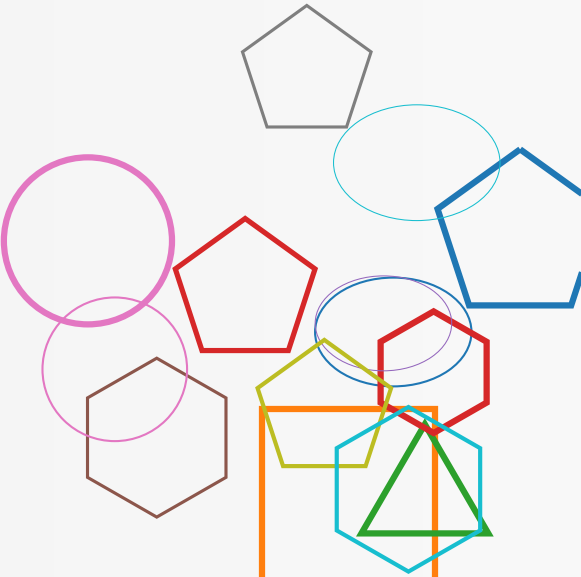[{"shape": "pentagon", "thickness": 3, "radius": 0.75, "center": [0.895, 0.591]}, {"shape": "oval", "thickness": 1, "radius": 0.67, "center": [0.677, 0.424]}, {"shape": "square", "thickness": 3, "radius": 0.75, "center": [0.6, 0.141]}, {"shape": "triangle", "thickness": 3, "radius": 0.63, "center": [0.731, 0.138]}, {"shape": "hexagon", "thickness": 3, "radius": 0.53, "center": [0.746, 0.355]}, {"shape": "pentagon", "thickness": 2.5, "radius": 0.63, "center": [0.422, 0.494]}, {"shape": "oval", "thickness": 0.5, "radius": 0.59, "center": [0.66, 0.439]}, {"shape": "hexagon", "thickness": 1.5, "radius": 0.69, "center": [0.27, 0.241]}, {"shape": "circle", "thickness": 1, "radius": 0.62, "center": [0.197, 0.36]}, {"shape": "circle", "thickness": 3, "radius": 0.72, "center": [0.151, 0.582]}, {"shape": "pentagon", "thickness": 1.5, "radius": 0.58, "center": [0.528, 0.873]}, {"shape": "pentagon", "thickness": 2, "radius": 0.6, "center": [0.558, 0.29]}, {"shape": "hexagon", "thickness": 2, "radius": 0.71, "center": [0.703, 0.152]}, {"shape": "oval", "thickness": 0.5, "radius": 0.72, "center": [0.717, 0.717]}]